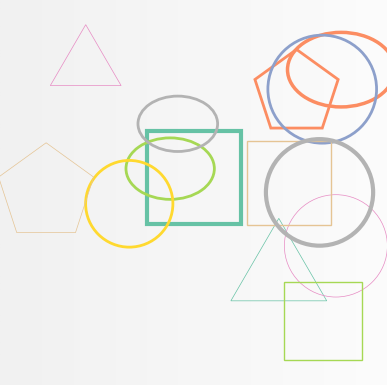[{"shape": "triangle", "thickness": 0.5, "radius": 0.71, "center": [0.719, 0.29]}, {"shape": "square", "thickness": 3, "radius": 0.61, "center": [0.5, 0.539]}, {"shape": "pentagon", "thickness": 2, "radius": 0.56, "center": [0.765, 0.759]}, {"shape": "oval", "thickness": 2.5, "radius": 0.69, "center": [0.88, 0.819]}, {"shape": "circle", "thickness": 2, "radius": 0.7, "center": [0.832, 0.768]}, {"shape": "triangle", "thickness": 0.5, "radius": 0.53, "center": [0.221, 0.83]}, {"shape": "circle", "thickness": 0.5, "radius": 0.66, "center": [0.867, 0.361]}, {"shape": "square", "thickness": 1, "radius": 0.5, "center": [0.833, 0.166]}, {"shape": "oval", "thickness": 2, "radius": 0.57, "center": [0.439, 0.562]}, {"shape": "circle", "thickness": 2, "radius": 0.56, "center": [0.334, 0.471]}, {"shape": "square", "thickness": 1, "radius": 0.54, "center": [0.747, 0.525]}, {"shape": "pentagon", "thickness": 0.5, "radius": 0.64, "center": [0.119, 0.5]}, {"shape": "circle", "thickness": 3, "radius": 0.69, "center": [0.825, 0.5]}, {"shape": "oval", "thickness": 2, "radius": 0.51, "center": [0.459, 0.678]}]